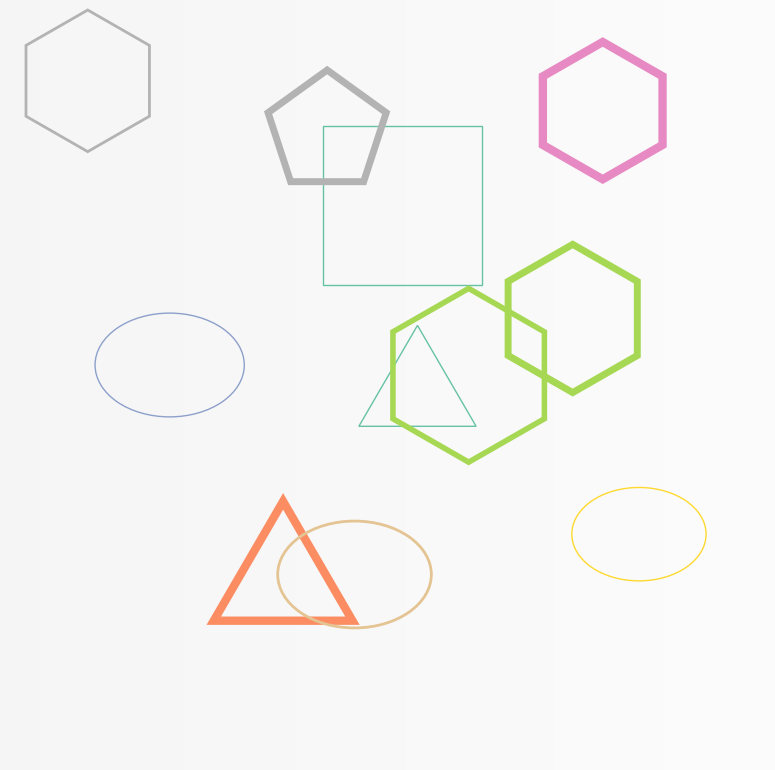[{"shape": "square", "thickness": 0.5, "radius": 0.52, "center": [0.519, 0.733]}, {"shape": "triangle", "thickness": 0.5, "radius": 0.44, "center": [0.539, 0.49]}, {"shape": "triangle", "thickness": 3, "radius": 0.52, "center": [0.365, 0.246]}, {"shape": "oval", "thickness": 0.5, "radius": 0.48, "center": [0.219, 0.526]}, {"shape": "hexagon", "thickness": 3, "radius": 0.45, "center": [0.778, 0.856]}, {"shape": "hexagon", "thickness": 2, "radius": 0.56, "center": [0.605, 0.513]}, {"shape": "hexagon", "thickness": 2.5, "radius": 0.48, "center": [0.739, 0.586]}, {"shape": "oval", "thickness": 0.5, "radius": 0.43, "center": [0.824, 0.306]}, {"shape": "oval", "thickness": 1, "radius": 0.5, "center": [0.457, 0.254]}, {"shape": "pentagon", "thickness": 2.5, "radius": 0.4, "center": [0.422, 0.829]}, {"shape": "hexagon", "thickness": 1, "radius": 0.46, "center": [0.113, 0.895]}]